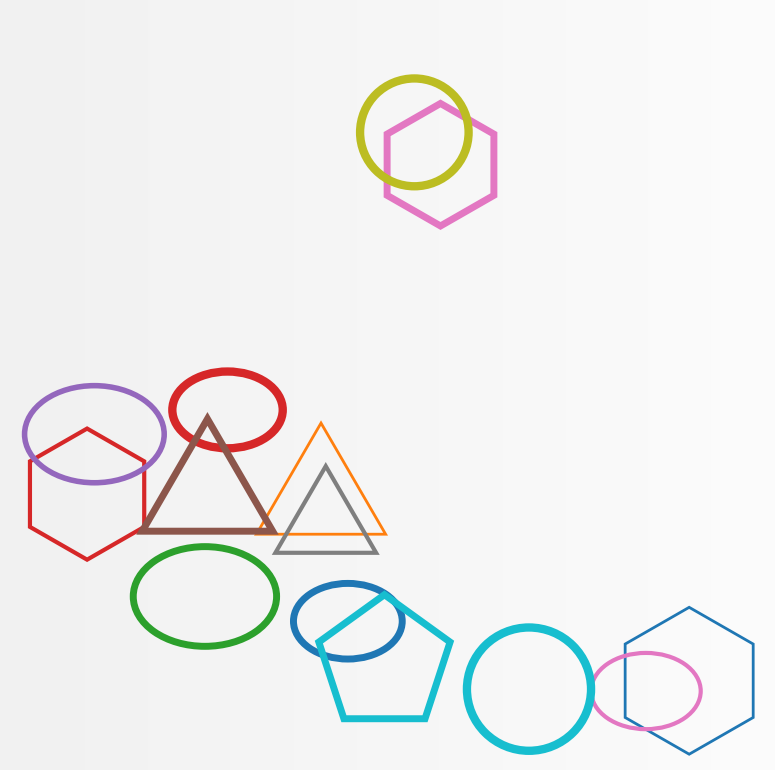[{"shape": "hexagon", "thickness": 1, "radius": 0.48, "center": [0.889, 0.116]}, {"shape": "oval", "thickness": 2.5, "radius": 0.35, "center": [0.449, 0.193]}, {"shape": "triangle", "thickness": 1, "radius": 0.48, "center": [0.414, 0.354]}, {"shape": "oval", "thickness": 2.5, "radius": 0.46, "center": [0.264, 0.225]}, {"shape": "oval", "thickness": 3, "radius": 0.36, "center": [0.294, 0.468]}, {"shape": "hexagon", "thickness": 1.5, "radius": 0.43, "center": [0.112, 0.358]}, {"shape": "oval", "thickness": 2, "radius": 0.45, "center": [0.122, 0.436]}, {"shape": "triangle", "thickness": 2.5, "radius": 0.49, "center": [0.268, 0.359]}, {"shape": "hexagon", "thickness": 2.5, "radius": 0.4, "center": [0.568, 0.786]}, {"shape": "oval", "thickness": 1.5, "radius": 0.35, "center": [0.833, 0.103]}, {"shape": "triangle", "thickness": 1.5, "radius": 0.38, "center": [0.42, 0.32]}, {"shape": "circle", "thickness": 3, "radius": 0.35, "center": [0.535, 0.828]}, {"shape": "circle", "thickness": 3, "radius": 0.4, "center": [0.683, 0.105]}, {"shape": "pentagon", "thickness": 2.5, "radius": 0.45, "center": [0.496, 0.139]}]